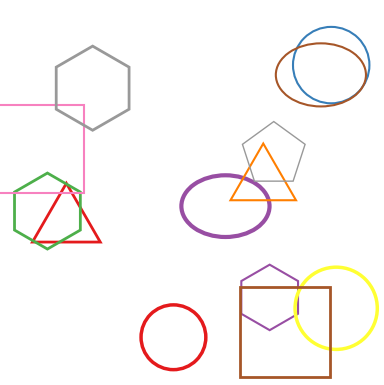[{"shape": "triangle", "thickness": 2, "radius": 0.51, "center": [0.172, 0.422]}, {"shape": "circle", "thickness": 2.5, "radius": 0.42, "center": [0.45, 0.124]}, {"shape": "circle", "thickness": 1.5, "radius": 0.5, "center": [0.86, 0.831]}, {"shape": "hexagon", "thickness": 2, "radius": 0.49, "center": [0.123, 0.452]}, {"shape": "oval", "thickness": 3, "radius": 0.57, "center": [0.586, 0.465]}, {"shape": "hexagon", "thickness": 1.5, "radius": 0.43, "center": [0.7, 0.227]}, {"shape": "triangle", "thickness": 1.5, "radius": 0.49, "center": [0.684, 0.529]}, {"shape": "circle", "thickness": 2.5, "radius": 0.53, "center": [0.873, 0.199]}, {"shape": "oval", "thickness": 1.5, "radius": 0.59, "center": [0.833, 0.805]}, {"shape": "square", "thickness": 2, "radius": 0.59, "center": [0.739, 0.138]}, {"shape": "square", "thickness": 1.5, "radius": 0.57, "center": [0.105, 0.613]}, {"shape": "pentagon", "thickness": 1, "radius": 0.43, "center": [0.711, 0.599]}, {"shape": "hexagon", "thickness": 2, "radius": 0.55, "center": [0.241, 0.771]}]